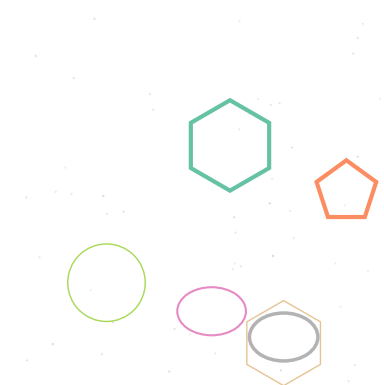[{"shape": "hexagon", "thickness": 3, "radius": 0.59, "center": [0.597, 0.622]}, {"shape": "pentagon", "thickness": 3, "radius": 0.41, "center": [0.9, 0.502]}, {"shape": "oval", "thickness": 1.5, "radius": 0.45, "center": [0.55, 0.192]}, {"shape": "circle", "thickness": 1, "radius": 0.5, "center": [0.277, 0.266]}, {"shape": "hexagon", "thickness": 1, "radius": 0.55, "center": [0.737, 0.109]}, {"shape": "oval", "thickness": 2.5, "radius": 0.44, "center": [0.737, 0.125]}]